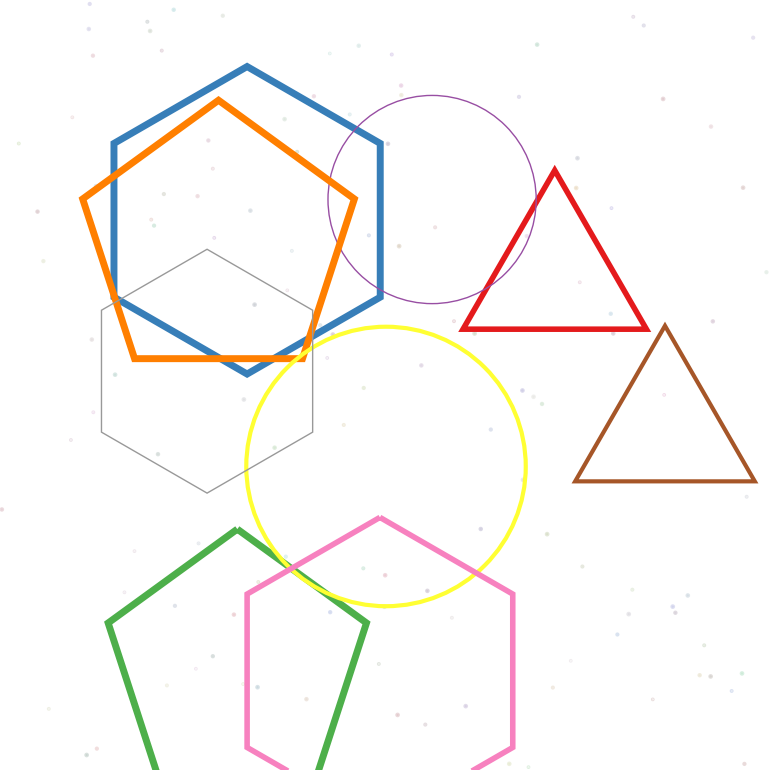[{"shape": "triangle", "thickness": 2, "radius": 0.69, "center": [0.72, 0.641]}, {"shape": "hexagon", "thickness": 2.5, "radius": 1.0, "center": [0.321, 0.714]}, {"shape": "pentagon", "thickness": 2.5, "radius": 0.88, "center": [0.308, 0.136]}, {"shape": "circle", "thickness": 0.5, "radius": 0.68, "center": [0.561, 0.741]}, {"shape": "pentagon", "thickness": 2.5, "radius": 0.93, "center": [0.284, 0.684]}, {"shape": "circle", "thickness": 1.5, "radius": 0.91, "center": [0.501, 0.394]}, {"shape": "triangle", "thickness": 1.5, "radius": 0.67, "center": [0.864, 0.442]}, {"shape": "hexagon", "thickness": 2, "radius": 1.0, "center": [0.493, 0.129]}, {"shape": "hexagon", "thickness": 0.5, "radius": 0.79, "center": [0.269, 0.518]}]